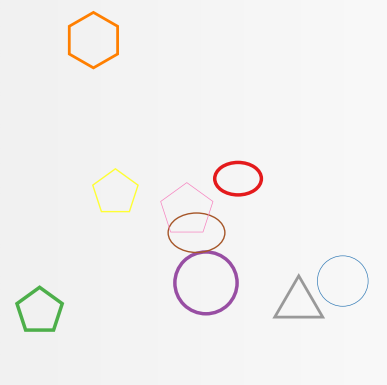[{"shape": "oval", "thickness": 2.5, "radius": 0.3, "center": [0.614, 0.536]}, {"shape": "circle", "thickness": 0.5, "radius": 0.33, "center": [0.884, 0.27]}, {"shape": "pentagon", "thickness": 2.5, "radius": 0.31, "center": [0.102, 0.192]}, {"shape": "circle", "thickness": 2.5, "radius": 0.4, "center": [0.532, 0.265]}, {"shape": "hexagon", "thickness": 2, "radius": 0.36, "center": [0.241, 0.896]}, {"shape": "pentagon", "thickness": 1, "radius": 0.31, "center": [0.298, 0.5]}, {"shape": "oval", "thickness": 1, "radius": 0.37, "center": [0.507, 0.395]}, {"shape": "pentagon", "thickness": 0.5, "radius": 0.35, "center": [0.482, 0.455]}, {"shape": "triangle", "thickness": 2, "radius": 0.36, "center": [0.771, 0.212]}]